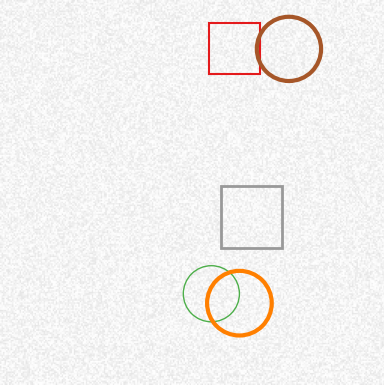[{"shape": "square", "thickness": 1.5, "radius": 0.33, "center": [0.609, 0.874]}, {"shape": "circle", "thickness": 1, "radius": 0.36, "center": [0.549, 0.237]}, {"shape": "circle", "thickness": 3, "radius": 0.42, "center": [0.622, 0.213]}, {"shape": "circle", "thickness": 3, "radius": 0.42, "center": [0.751, 0.873]}, {"shape": "square", "thickness": 2, "radius": 0.4, "center": [0.653, 0.436]}]